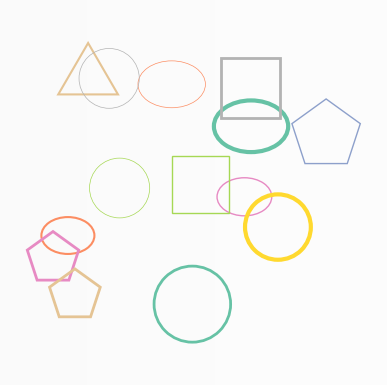[{"shape": "circle", "thickness": 2, "radius": 0.49, "center": [0.496, 0.21]}, {"shape": "oval", "thickness": 3, "radius": 0.48, "center": [0.648, 0.672]}, {"shape": "oval", "thickness": 1.5, "radius": 0.34, "center": [0.175, 0.388]}, {"shape": "oval", "thickness": 0.5, "radius": 0.43, "center": [0.443, 0.781]}, {"shape": "pentagon", "thickness": 1, "radius": 0.46, "center": [0.842, 0.65]}, {"shape": "pentagon", "thickness": 2, "radius": 0.35, "center": [0.137, 0.329]}, {"shape": "oval", "thickness": 1, "radius": 0.35, "center": [0.631, 0.489]}, {"shape": "circle", "thickness": 0.5, "radius": 0.39, "center": [0.309, 0.512]}, {"shape": "square", "thickness": 1, "radius": 0.37, "center": [0.517, 0.521]}, {"shape": "circle", "thickness": 3, "radius": 0.42, "center": [0.717, 0.41]}, {"shape": "pentagon", "thickness": 2, "radius": 0.34, "center": [0.193, 0.233]}, {"shape": "triangle", "thickness": 1.5, "radius": 0.44, "center": [0.227, 0.799]}, {"shape": "square", "thickness": 2, "radius": 0.38, "center": [0.647, 0.771]}, {"shape": "circle", "thickness": 0.5, "radius": 0.39, "center": [0.282, 0.796]}]